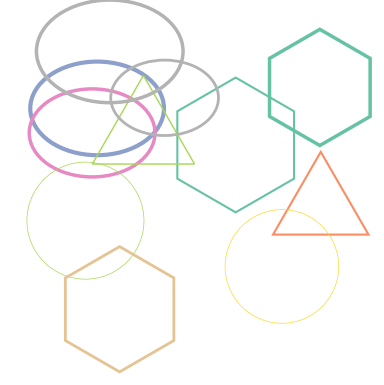[{"shape": "hexagon", "thickness": 2.5, "radius": 0.75, "center": [0.831, 0.773]}, {"shape": "hexagon", "thickness": 1.5, "radius": 0.88, "center": [0.612, 0.623]}, {"shape": "triangle", "thickness": 1.5, "radius": 0.72, "center": [0.833, 0.462]}, {"shape": "oval", "thickness": 3, "radius": 0.87, "center": [0.252, 0.718]}, {"shape": "oval", "thickness": 2.5, "radius": 0.82, "center": [0.239, 0.655]}, {"shape": "circle", "thickness": 0.5, "radius": 0.76, "center": [0.222, 0.427]}, {"shape": "triangle", "thickness": 1, "radius": 0.77, "center": [0.372, 0.651]}, {"shape": "circle", "thickness": 0.5, "radius": 0.74, "center": [0.732, 0.308]}, {"shape": "hexagon", "thickness": 2, "radius": 0.81, "center": [0.311, 0.197]}, {"shape": "oval", "thickness": 2.5, "radius": 0.95, "center": [0.285, 0.867]}, {"shape": "oval", "thickness": 2, "radius": 0.7, "center": [0.428, 0.746]}]